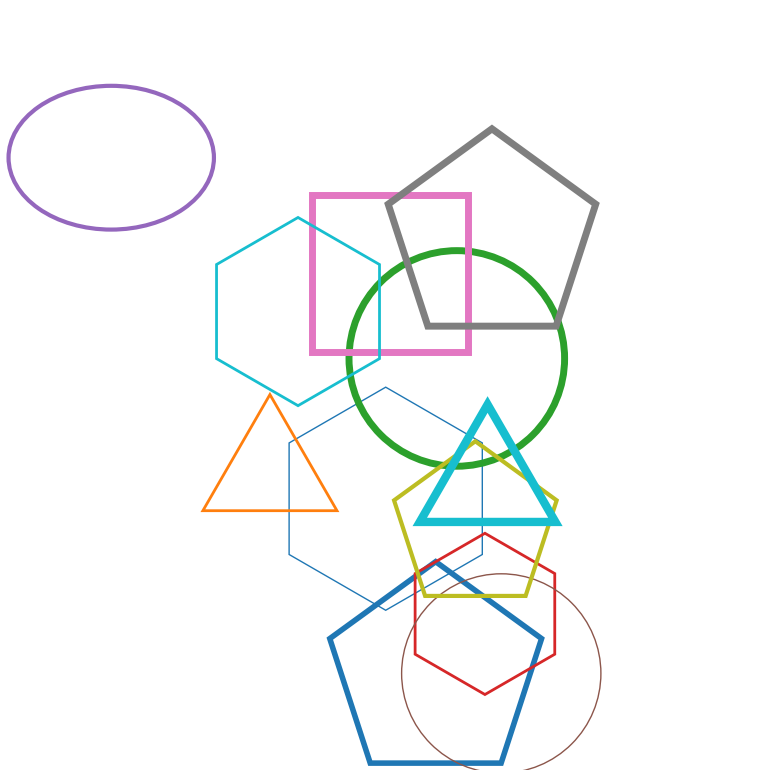[{"shape": "hexagon", "thickness": 0.5, "radius": 0.72, "center": [0.501, 0.352]}, {"shape": "pentagon", "thickness": 2, "radius": 0.72, "center": [0.566, 0.126]}, {"shape": "triangle", "thickness": 1, "radius": 0.5, "center": [0.351, 0.387]}, {"shape": "circle", "thickness": 2.5, "radius": 0.7, "center": [0.593, 0.535]}, {"shape": "hexagon", "thickness": 1, "radius": 0.52, "center": [0.63, 0.203]}, {"shape": "oval", "thickness": 1.5, "radius": 0.67, "center": [0.144, 0.795]}, {"shape": "circle", "thickness": 0.5, "radius": 0.65, "center": [0.651, 0.125]}, {"shape": "square", "thickness": 2.5, "radius": 0.51, "center": [0.506, 0.645]}, {"shape": "pentagon", "thickness": 2.5, "radius": 0.71, "center": [0.639, 0.691]}, {"shape": "pentagon", "thickness": 1.5, "radius": 0.56, "center": [0.617, 0.316]}, {"shape": "hexagon", "thickness": 1, "radius": 0.61, "center": [0.387, 0.595]}, {"shape": "triangle", "thickness": 3, "radius": 0.51, "center": [0.633, 0.373]}]